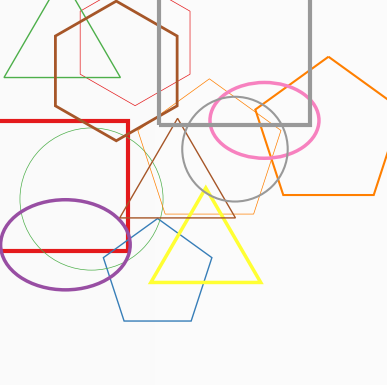[{"shape": "square", "thickness": 3, "radius": 0.85, "center": [0.161, 0.518]}, {"shape": "hexagon", "thickness": 0.5, "radius": 0.82, "center": [0.349, 0.889]}, {"shape": "pentagon", "thickness": 1, "radius": 0.74, "center": [0.407, 0.285]}, {"shape": "triangle", "thickness": 1, "radius": 0.87, "center": [0.161, 0.885]}, {"shape": "circle", "thickness": 0.5, "radius": 0.92, "center": [0.236, 0.483]}, {"shape": "oval", "thickness": 2.5, "radius": 0.84, "center": [0.169, 0.364]}, {"shape": "pentagon", "thickness": 0.5, "radius": 0.97, "center": [0.54, 0.601]}, {"shape": "pentagon", "thickness": 1.5, "radius": 0.99, "center": [0.848, 0.654]}, {"shape": "triangle", "thickness": 2.5, "radius": 0.82, "center": [0.531, 0.348]}, {"shape": "triangle", "thickness": 1, "radius": 0.86, "center": [0.458, 0.52]}, {"shape": "hexagon", "thickness": 2, "radius": 0.91, "center": [0.3, 0.816]}, {"shape": "oval", "thickness": 2.5, "radius": 0.7, "center": [0.683, 0.687]}, {"shape": "square", "thickness": 3, "radius": 0.97, "center": [0.605, 0.871]}, {"shape": "circle", "thickness": 1.5, "radius": 0.68, "center": [0.606, 0.613]}]